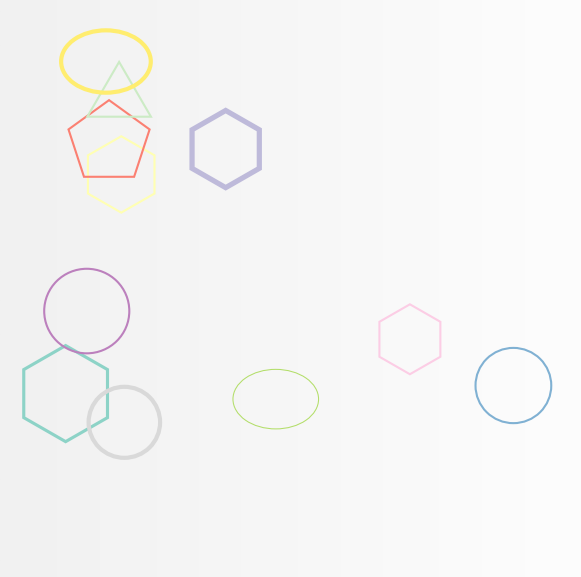[{"shape": "hexagon", "thickness": 1.5, "radius": 0.42, "center": [0.113, 0.318]}, {"shape": "hexagon", "thickness": 1, "radius": 0.33, "center": [0.209, 0.697]}, {"shape": "hexagon", "thickness": 2.5, "radius": 0.33, "center": [0.388, 0.741]}, {"shape": "pentagon", "thickness": 1, "radius": 0.37, "center": [0.188, 0.752]}, {"shape": "circle", "thickness": 1, "radius": 0.33, "center": [0.883, 0.332]}, {"shape": "oval", "thickness": 0.5, "radius": 0.37, "center": [0.474, 0.308]}, {"shape": "hexagon", "thickness": 1, "radius": 0.3, "center": [0.705, 0.412]}, {"shape": "circle", "thickness": 2, "radius": 0.31, "center": [0.214, 0.268]}, {"shape": "circle", "thickness": 1, "radius": 0.37, "center": [0.149, 0.461]}, {"shape": "triangle", "thickness": 1, "radius": 0.32, "center": [0.205, 0.829]}, {"shape": "oval", "thickness": 2, "radius": 0.39, "center": [0.182, 0.893]}]